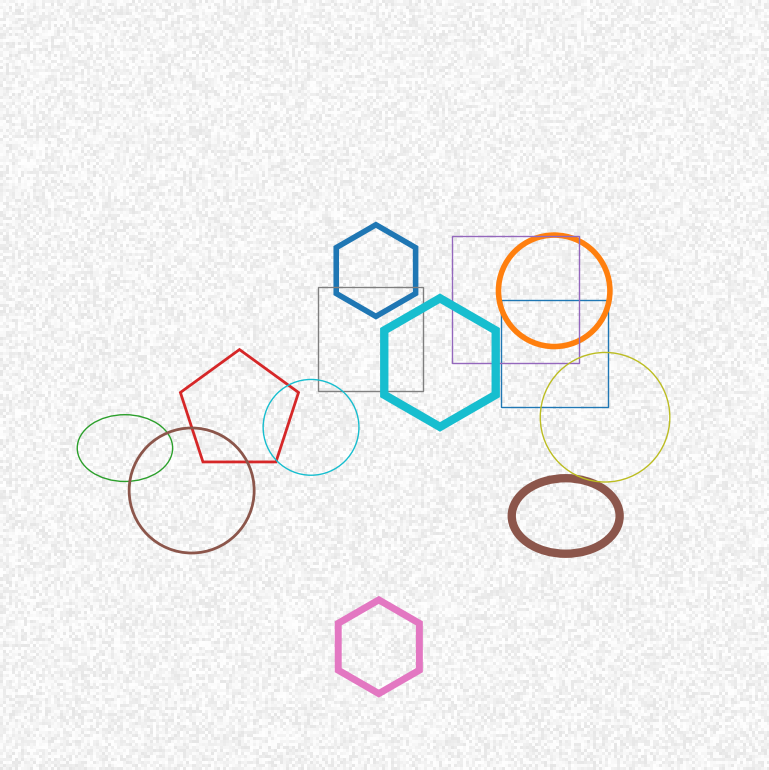[{"shape": "hexagon", "thickness": 2, "radius": 0.3, "center": [0.488, 0.649]}, {"shape": "square", "thickness": 0.5, "radius": 0.35, "center": [0.72, 0.541]}, {"shape": "circle", "thickness": 2, "radius": 0.36, "center": [0.72, 0.622]}, {"shape": "oval", "thickness": 0.5, "radius": 0.31, "center": [0.162, 0.418]}, {"shape": "pentagon", "thickness": 1, "radius": 0.4, "center": [0.311, 0.465]}, {"shape": "square", "thickness": 0.5, "radius": 0.41, "center": [0.669, 0.611]}, {"shape": "oval", "thickness": 3, "radius": 0.35, "center": [0.735, 0.33]}, {"shape": "circle", "thickness": 1, "radius": 0.41, "center": [0.249, 0.363]}, {"shape": "hexagon", "thickness": 2.5, "radius": 0.3, "center": [0.492, 0.16]}, {"shape": "square", "thickness": 0.5, "radius": 0.34, "center": [0.481, 0.56]}, {"shape": "circle", "thickness": 0.5, "radius": 0.42, "center": [0.786, 0.458]}, {"shape": "circle", "thickness": 0.5, "radius": 0.31, "center": [0.404, 0.445]}, {"shape": "hexagon", "thickness": 3, "radius": 0.42, "center": [0.571, 0.529]}]